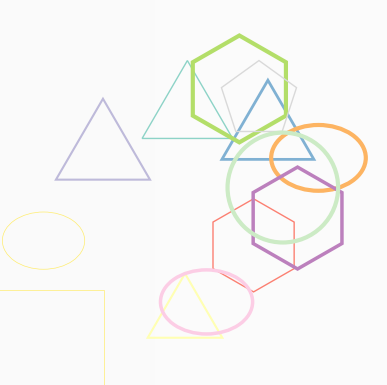[{"shape": "triangle", "thickness": 1, "radius": 0.67, "center": [0.484, 0.708]}, {"shape": "triangle", "thickness": 1.5, "radius": 0.56, "center": [0.477, 0.178]}, {"shape": "triangle", "thickness": 1.5, "radius": 0.7, "center": [0.266, 0.603]}, {"shape": "hexagon", "thickness": 1, "radius": 0.6, "center": [0.654, 0.363]}, {"shape": "triangle", "thickness": 2, "radius": 0.69, "center": [0.691, 0.655]}, {"shape": "oval", "thickness": 3, "radius": 0.61, "center": [0.822, 0.59]}, {"shape": "hexagon", "thickness": 3, "radius": 0.69, "center": [0.618, 0.769]}, {"shape": "oval", "thickness": 2.5, "radius": 0.59, "center": [0.533, 0.216]}, {"shape": "pentagon", "thickness": 1, "radius": 0.51, "center": [0.668, 0.741]}, {"shape": "hexagon", "thickness": 2.5, "radius": 0.66, "center": [0.768, 0.434]}, {"shape": "circle", "thickness": 3, "radius": 0.71, "center": [0.73, 0.513]}, {"shape": "square", "thickness": 0.5, "radius": 0.74, "center": [0.12, 0.1]}, {"shape": "oval", "thickness": 0.5, "radius": 0.53, "center": [0.112, 0.375]}]